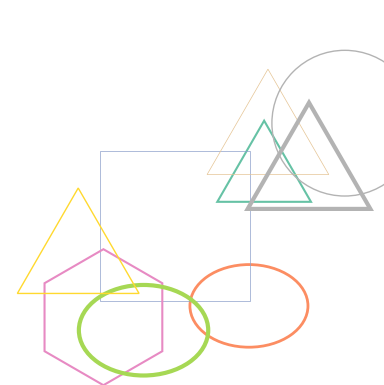[{"shape": "triangle", "thickness": 1.5, "radius": 0.7, "center": [0.686, 0.546]}, {"shape": "oval", "thickness": 2, "radius": 0.77, "center": [0.647, 0.205]}, {"shape": "square", "thickness": 0.5, "radius": 0.97, "center": [0.454, 0.413]}, {"shape": "hexagon", "thickness": 1.5, "radius": 0.88, "center": [0.269, 0.176]}, {"shape": "oval", "thickness": 3, "radius": 0.84, "center": [0.373, 0.142]}, {"shape": "triangle", "thickness": 1, "radius": 0.91, "center": [0.203, 0.329]}, {"shape": "triangle", "thickness": 0.5, "radius": 0.91, "center": [0.696, 0.638]}, {"shape": "triangle", "thickness": 3, "radius": 0.92, "center": [0.803, 0.549]}, {"shape": "circle", "thickness": 1, "radius": 0.95, "center": [0.895, 0.68]}]